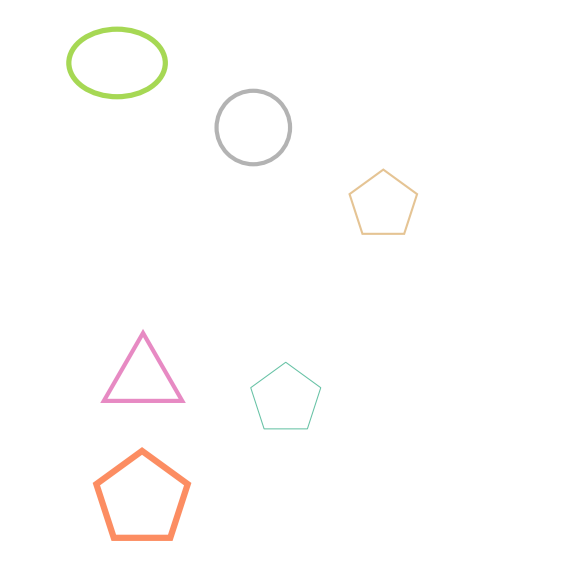[{"shape": "pentagon", "thickness": 0.5, "radius": 0.32, "center": [0.495, 0.308]}, {"shape": "pentagon", "thickness": 3, "radius": 0.42, "center": [0.246, 0.135]}, {"shape": "triangle", "thickness": 2, "radius": 0.39, "center": [0.248, 0.344]}, {"shape": "oval", "thickness": 2.5, "radius": 0.42, "center": [0.203, 0.89]}, {"shape": "pentagon", "thickness": 1, "radius": 0.31, "center": [0.664, 0.644]}, {"shape": "circle", "thickness": 2, "radius": 0.32, "center": [0.439, 0.778]}]